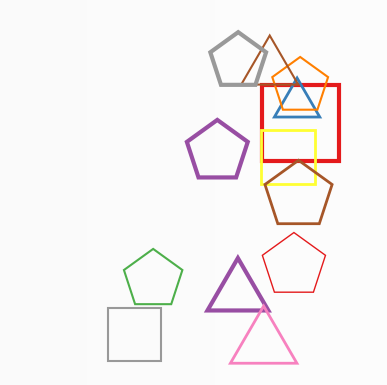[{"shape": "square", "thickness": 3, "radius": 0.49, "center": [0.775, 0.681]}, {"shape": "pentagon", "thickness": 1, "radius": 0.43, "center": [0.759, 0.31]}, {"shape": "triangle", "thickness": 2, "radius": 0.34, "center": [0.767, 0.73]}, {"shape": "pentagon", "thickness": 1.5, "radius": 0.4, "center": [0.395, 0.274]}, {"shape": "pentagon", "thickness": 3, "radius": 0.41, "center": [0.561, 0.606]}, {"shape": "triangle", "thickness": 3, "radius": 0.45, "center": [0.614, 0.239]}, {"shape": "pentagon", "thickness": 1.5, "radius": 0.38, "center": [0.775, 0.776]}, {"shape": "square", "thickness": 2, "radius": 0.35, "center": [0.744, 0.591]}, {"shape": "triangle", "thickness": 1.5, "radius": 0.42, "center": [0.696, 0.823]}, {"shape": "pentagon", "thickness": 2, "radius": 0.46, "center": [0.77, 0.493]}, {"shape": "triangle", "thickness": 2, "radius": 0.5, "center": [0.68, 0.106]}, {"shape": "pentagon", "thickness": 3, "radius": 0.38, "center": [0.615, 0.841]}, {"shape": "square", "thickness": 1.5, "radius": 0.34, "center": [0.348, 0.131]}]